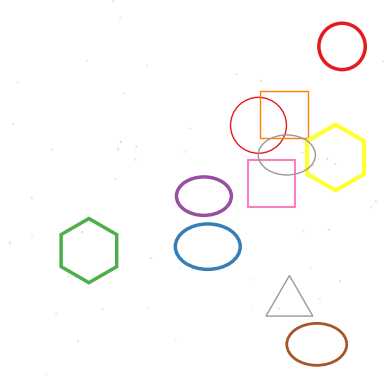[{"shape": "circle", "thickness": 1, "radius": 0.36, "center": [0.671, 0.675]}, {"shape": "circle", "thickness": 2.5, "radius": 0.3, "center": [0.888, 0.879]}, {"shape": "oval", "thickness": 2.5, "radius": 0.42, "center": [0.54, 0.359]}, {"shape": "hexagon", "thickness": 2.5, "radius": 0.42, "center": [0.231, 0.349]}, {"shape": "oval", "thickness": 2.5, "radius": 0.36, "center": [0.53, 0.491]}, {"shape": "square", "thickness": 1, "radius": 0.31, "center": [0.738, 0.702]}, {"shape": "hexagon", "thickness": 3, "radius": 0.43, "center": [0.872, 0.591]}, {"shape": "oval", "thickness": 2, "radius": 0.39, "center": [0.823, 0.106]}, {"shape": "square", "thickness": 1.5, "radius": 0.3, "center": [0.706, 0.524]}, {"shape": "triangle", "thickness": 1, "radius": 0.35, "center": [0.752, 0.214]}, {"shape": "oval", "thickness": 1, "radius": 0.37, "center": [0.745, 0.597]}]